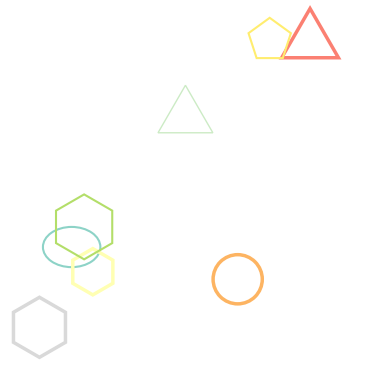[{"shape": "oval", "thickness": 1.5, "radius": 0.37, "center": [0.186, 0.358]}, {"shape": "hexagon", "thickness": 2.5, "radius": 0.3, "center": [0.241, 0.294]}, {"shape": "triangle", "thickness": 2.5, "radius": 0.43, "center": [0.805, 0.893]}, {"shape": "circle", "thickness": 2.5, "radius": 0.32, "center": [0.617, 0.275]}, {"shape": "hexagon", "thickness": 1.5, "radius": 0.42, "center": [0.219, 0.411]}, {"shape": "hexagon", "thickness": 2.5, "radius": 0.39, "center": [0.103, 0.15]}, {"shape": "triangle", "thickness": 1, "radius": 0.41, "center": [0.482, 0.696]}, {"shape": "pentagon", "thickness": 1.5, "radius": 0.29, "center": [0.701, 0.896]}]